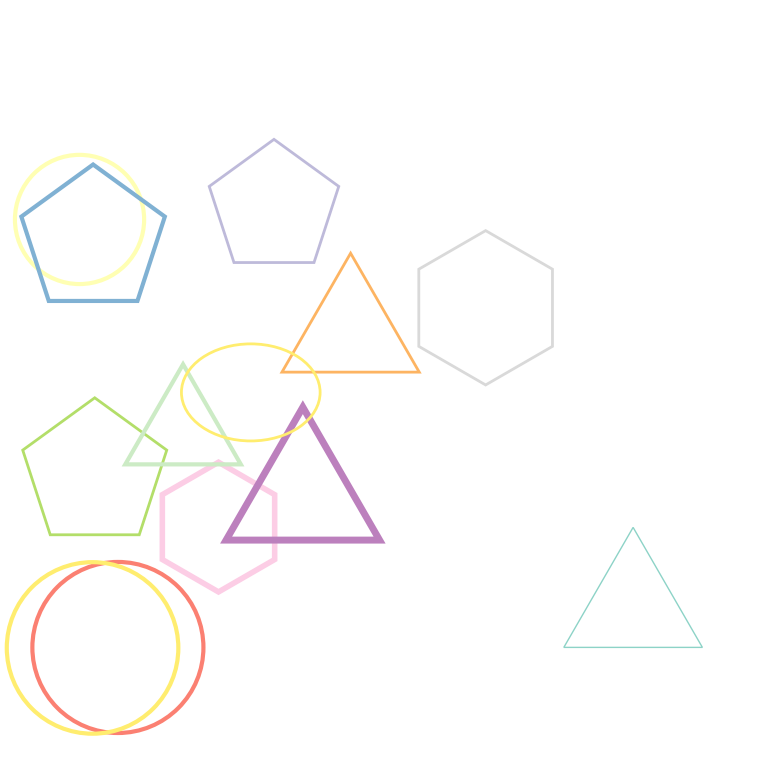[{"shape": "triangle", "thickness": 0.5, "radius": 0.52, "center": [0.822, 0.211]}, {"shape": "circle", "thickness": 1.5, "radius": 0.42, "center": [0.103, 0.715]}, {"shape": "pentagon", "thickness": 1, "radius": 0.44, "center": [0.356, 0.731]}, {"shape": "circle", "thickness": 1.5, "radius": 0.56, "center": [0.153, 0.159]}, {"shape": "pentagon", "thickness": 1.5, "radius": 0.49, "center": [0.121, 0.688]}, {"shape": "triangle", "thickness": 1, "radius": 0.51, "center": [0.455, 0.568]}, {"shape": "pentagon", "thickness": 1, "radius": 0.49, "center": [0.123, 0.385]}, {"shape": "hexagon", "thickness": 2, "radius": 0.42, "center": [0.284, 0.315]}, {"shape": "hexagon", "thickness": 1, "radius": 0.5, "center": [0.631, 0.6]}, {"shape": "triangle", "thickness": 2.5, "radius": 0.58, "center": [0.393, 0.356]}, {"shape": "triangle", "thickness": 1.5, "radius": 0.43, "center": [0.238, 0.44]}, {"shape": "oval", "thickness": 1, "radius": 0.45, "center": [0.326, 0.49]}, {"shape": "circle", "thickness": 1.5, "radius": 0.56, "center": [0.12, 0.159]}]